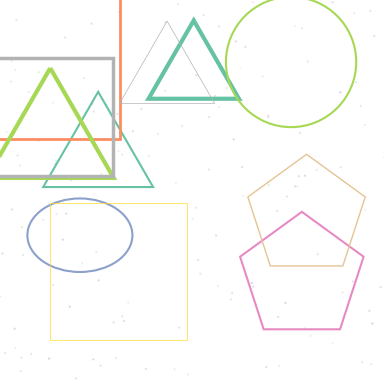[{"shape": "triangle", "thickness": 1.5, "radius": 0.82, "center": [0.255, 0.597]}, {"shape": "triangle", "thickness": 3, "radius": 0.68, "center": [0.503, 0.811]}, {"shape": "square", "thickness": 2, "radius": 0.98, "center": [0.115, 0.835]}, {"shape": "oval", "thickness": 1.5, "radius": 0.68, "center": [0.208, 0.389]}, {"shape": "pentagon", "thickness": 1.5, "radius": 0.84, "center": [0.784, 0.281]}, {"shape": "circle", "thickness": 1.5, "radius": 0.85, "center": [0.756, 0.839]}, {"shape": "triangle", "thickness": 3, "radius": 0.95, "center": [0.131, 0.633]}, {"shape": "square", "thickness": 0.5, "radius": 0.89, "center": [0.307, 0.294]}, {"shape": "pentagon", "thickness": 1, "radius": 0.8, "center": [0.796, 0.439]}, {"shape": "square", "thickness": 2.5, "radius": 0.76, "center": [0.141, 0.696]}, {"shape": "triangle", "thickness": 0.5, "radius": 0.71, "center": [0.434, 0.803]}]